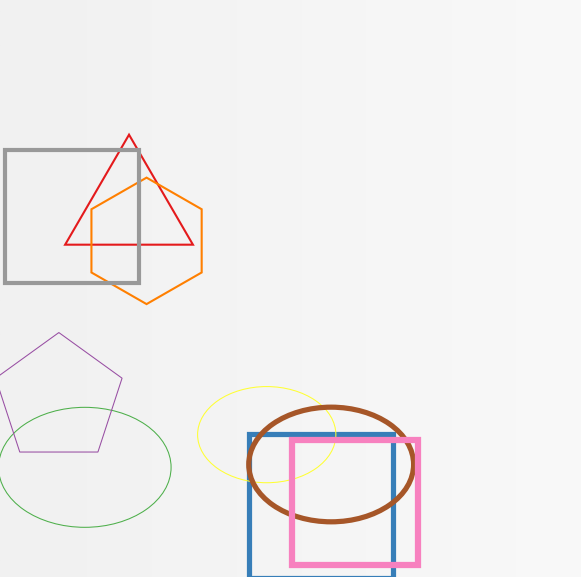[{"shape": "triangle", "thickness": 1, "radius": 0.63, "center": [0.222, 0.639]}, {"shape": "square", "thickness": 2.5, "radius": 0.62, "center": [0.552, 0.123]}, {"shape": "oval", "thickness": 0.5, "radius": 0.74, "center": [0.146, 0.19]}, {"shape": "pentagon", "thickness": 0.5, "radius": 0.57, "center": [0.101, 0.309]}, {"shape": "hexagon", "thickness": 1, "radius": 0.55, "center": [0.252, 0.582]}, {"shape": "oval", "thickness": 0.5, "radius": 0.59, "center": [0.459, 0.246]}, {"shape": "oval", "thickness": 2.5, "radius": 0.71, "center": [0.57, 0.195]}, {"shape": "square", "thickness": 3, "radius": 0.54, "center": [0.611, 0.129]}, {"shape": "square", "thickness": 2, "radius": 0.58, "center": [0.124, 0.625]}]